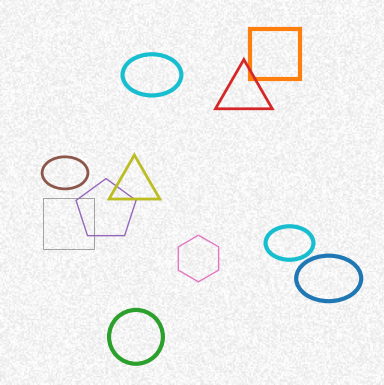[{"shape": "oval", "thickness": 3, "radius": 0.42, "center": [0.854, 0.277]}, {"shape": "square", "thickness": 3, "radius": 0.32, "center": [0.714, 0.86]}, {"shape": "circle", "thickness": 3, "radius": 0.35, "center": [0.353, 0.125]}, {"shape": "triangle", "thickness": 2, "radius": 0.43, "center": [0.633, 0.76]}, {"shape": "pentagon", "thickness": 1, "radius": 0.41, "center": [0.275, 0.454]}, {"shape": "oval", "thickness": 2, "radius": 0.3, "center": [0.169, 0.551]}, {"shape": "hexagon", "thickness": 1, "radius": 0.3, "center": [0.515, 0.329]}, {"shape": "square", "thickness": 0.5, "radius": 0.33, "center": [0.177, 0.419]}, {"shape": "triangle", "thickness": 2, "radius": 0.38, "center": [0.349, 0.521]}, {"shape": "oval", "thickness": 3, "radius": 0.31, "center": [0.752, 0.369]}, {"shape": "oval", "thickness": 3, "radius": 0.38, "center": [0.395, 0.806]}]